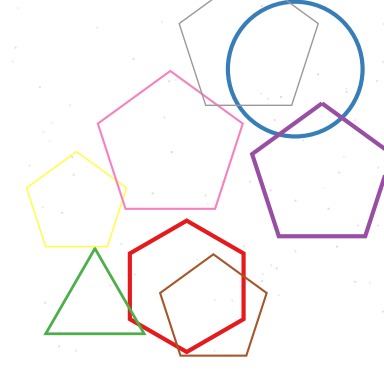[{"shape": "hexagon", "thickness": 3, "radius": 0.85, "center": [0.485, 0.256]}, {"shape": "circle", "thickness": 3, "radius": 0.87, "center": [0.767, 0.821]}, {"shape": "triangle", "thickness": 2, "radius": 0.74, "center": [0.247, 0.207]}, {"shape": "pentagon", "thickness": 3, "radius": 0.95, "center": [0.836, 0.541]}, {"shape": "pentagon", "thickness": 1, "radius": 0.68, "center": [0.199, 0.47]}, {"shape": "pentagon", "thickness": 1.5, "radius": 0.73, "center": [0.554, 0.194]}, {"shape": "pentagon", "thickness": 1.5, "radius": 0.99, "center": [0.442, 0.618]}, {"shape": "pentagon", "thickness": 1, "radius": 0.95, "center": [0.646, 0.88]}]